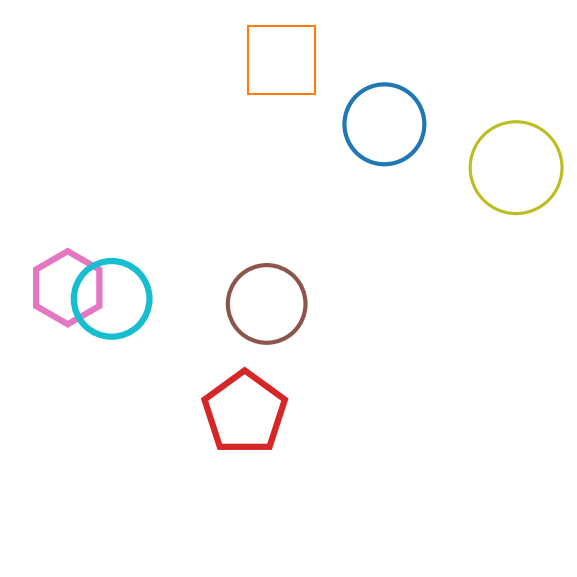[{"shape": "circle", "thickness": 2, "radius": 0.35, "center": [0.666, 0.784]}, {"shape": "square", "thickness": 1, "radius": 0.29, "center": [0.487, 0.894]}, {"shape": "pentagon", "thickness": 3, "radius": 0.37, "center": [0.424, 0.285]}, {"shape": "circle", "thickness": 2, "radius": 0.34, "center": [0.462, 0.473]}, {"shape": "hexagon", "thickness": 3, "radius": 0.32, "center": [0.117, 0.501]}, {"shape": "circle", "thickness": 1.5, "radius": 0.4, "center": [0.894, 0.709]}, {"shape": "circle", "thickness": 3, "radius": 0.33, "center": [0.193, 0.482]}]